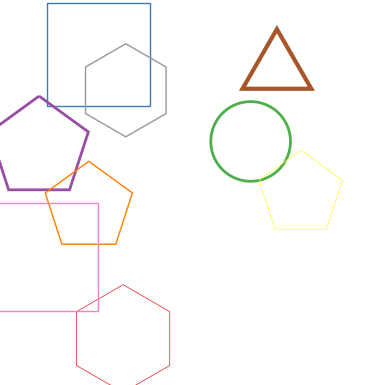[{"shape": "hexagon", "thickness": 0.5, "radius": 0.7, "center": [0.32, 0.121]}, {"shape": "square", "thickness": 1, "radius": 0.67, "center": [0.256, 0.859]}, {"shape": "circle", "thickness": 2, "radius": 0.52, "center": [0.651, 0.633]}, {"shape": "pentagon", "thickness": 2, "radius": 0.67, "center": [0.102, 0.616]}, {"shape": "pentagon", "thickness": 1, "radius": 0.6, "center": [0.231, 0.462]}, {"shape": "pentagon", "thickness": 0.5, "radius": 0.57, "center": [0.781, 0.497]}, {"shape": "triangle", "thickness": 3, "radius": 0.52, "center": [0.719, 0.821]}, {"shape": "square", "thickness": 1, "radius": 0.7, "center": [0.114, 0.332]}, {"shape": "hexagon", "thickness": 1, "radius": 0.6, "center": [0.327, 0.765]}]